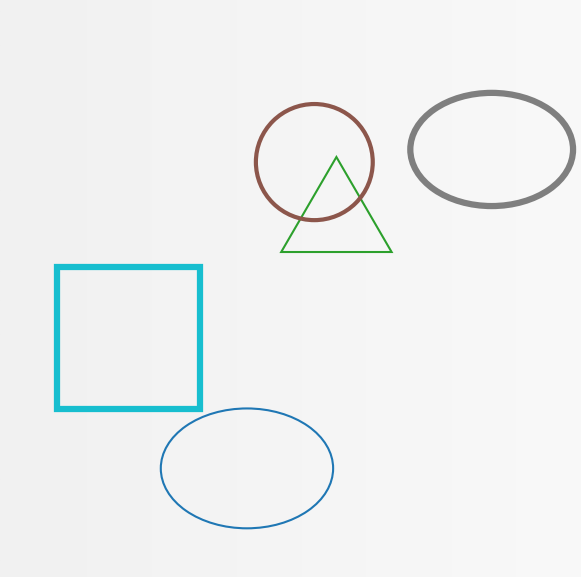[{"shape": "oval", "thickness": 1, "radius": 0.74, "center": [0.425, 0.188]}, {"shape": "triangle", "thickness": 1, "radius": 0.55, "center": [0.579, 0.618]}, {"shape": "circle", "thickness": 2, "radius": 0.5, "center": [0.541, 0.718]}, {"shape": "oval", "thickness": 3, "radius": 0.7, "center": [0.846, 0.74]}, {"shape": "square", "thickness": 3, "radius": 0.62, "center": [0.221, 0.414]}]